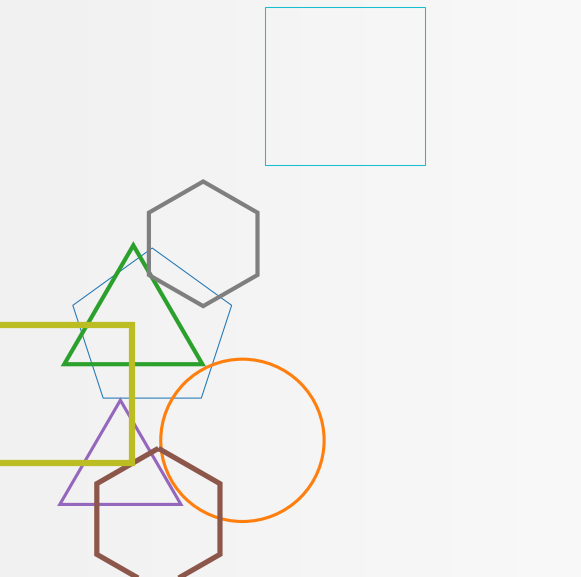[{"shape": "pentagon", "thickness": 0.5, "radius": 0.72, "center": [0.262, 0.426]}, {"shape": "circle", "thickness": 1.5, "radius": 0.7, "center": [0.417, 0.237]}, {"shape": "triangle", "thickness": 2, "radius": 0.69, "center": [0.229, 0.437]}, {"shape": "triangle", "thickness": 1.5, "radius": 0.6, "center": [0.207, 0.186]}, {"shape": "hexagon", "thickness": 2.5, "radius": 0.61, "center": [0.273, 0.1]}, {"shape": "hexagon", "thickness": 2, "radius": 0.54, "center": [0.35, 0.577]}, {"shape": "square", "thickness": 3, "radius": 0.6, "center": [0.108, 0.316]}, {"shape": "square", "thickness": 0.5, "radius": 0.69, "center": [0.593, 0.851]}]